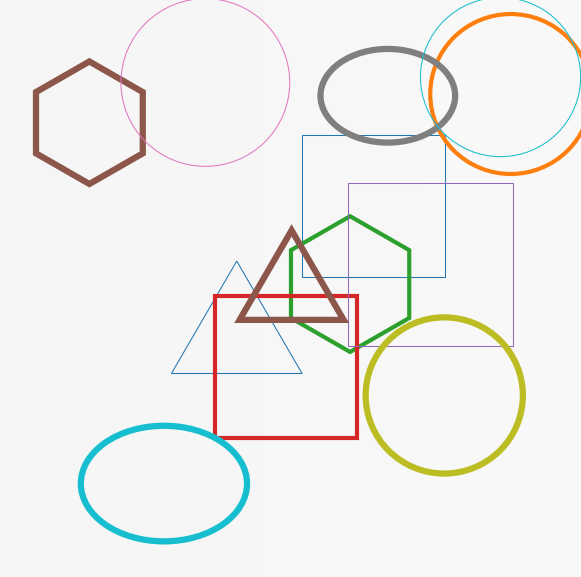[{"shape": "triangle", "thickness": 0.5, "radius": 0.65, "center": [0.407, 0.417]}, {"shape": "square", "thickness": 0.5, "radius": 0.61, "center": [0.643, 0.643]}, {"shape": "circle", "thickness": 2, "radius": 0.69, "center": [0.879, 0.836]}, {"shape": "hexagon", "thickness": 2, "radius": 0.59, "center": [0.602, 0.507]}, {"shape": "square", "thickness": 2, "radius": 0.61, "center": [0.492, 0.364]}, {"shape": "square", "thickness": 0.5, "radius": 0.71, "center": [0.741, 0.541]}, {"shape": "hexagon", "thickness": 3, "radius": 0.53, "center": [0.154, 0.787]}, {"shape": "triangle", "thickness": 3, "radius": 0.52, "center": [0.502, 0.497]}, {"shape": "circle", "thickness": 0.5, "radius": 0.73, "center": [0.353, 0.856]}, {"shape": "oval", "thickness": 3, "radius": 0.58, "center": [0.667, 0.833]}, {"shape": "circle", "thickness": 3, "radius": 0.68, "center": [0.764, 0.314]}, {"shape": "oval", "thickness": 3, "radius": 0.71, "center": [0.282, 0.162]}, {"shape": "circle", "thickness": 0.5, "radius": 0.69, "center": [0.861, 0.866]}]